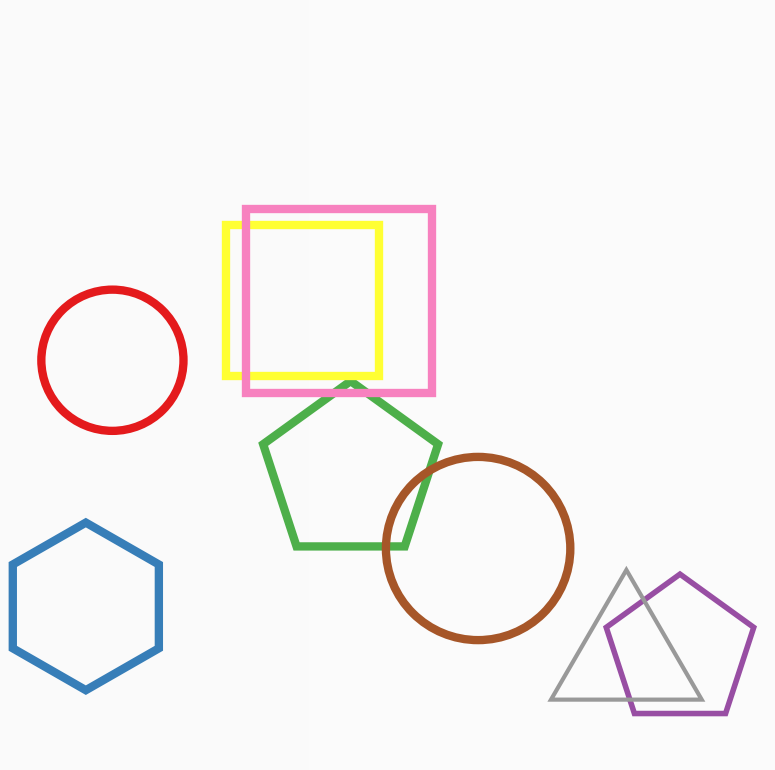[{"shape": "circle", "thickness": 3, "radius": 0.46, "center": [0.145, 0.532]}, {"shape": "hexagon", "thickness": 3, "radius": 0.54, "center": [0.111, 0.212]}, {"shape": "pentagon", "thickness": 3, "radius": 0.59, "center": [0.452, 0.386]}, {"shape": "pentagon", "thickness": 2, "radius": 0.5, "center": [0.877, 0.154]}, {"shape": "square", "thickness": 3, "radius": 0.49, "center": [0.39, 0.61]}, {"shape": "circle", "thickness": 3, "radius": 0.59, "center": [0.617, 0.288]}, {"shape": "square", "thickness": 3, "radius": 0.6, "center": [0.437, 0.609]}, {"shape": "triangle", "thickness": 1.5, "radius": 0.56, "center": [0.808, 0.148]}]